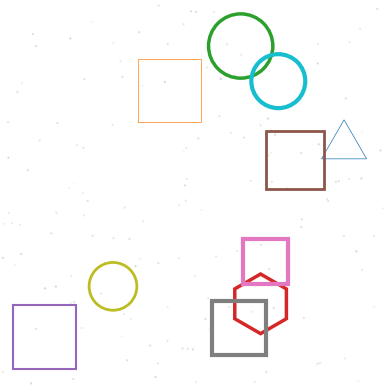[{"shape": "triangle", "thickness": 0.5, "radius": 0.34, "center": [0.894, 0.621]}, {"shape": "square", "thickness": 0.5, "radius": 0.41, "center": [0.441, 0.765]}, {"shape": "circle", "thickness": 2.5, "radius": 0.42, "center": [0.625, 0.88]}, {"shape": "hexagon", "thickness": 2.5, "radius": 0.39, "center": [0.677, 0.211]}, {"shape": "square", "thickness": 1.5, "radius": 0.41, "center": [0.115, 0.125]}, {"shape": "square", "thickness": 2, "radius": 0.38, "center": [0.766, 0.584]}, {"shape": "square", "thickness": 3, "radius": 0.29, "center": [0.689, 0.321]}, {"shape": "square", "thickness": 3, "radius": 0.35, "center": [0.621, 0.148]}, {"shape": "circle", "thickness": 2, "radius": 0.31, "center": [0.293, 0.256]}, {"shape": "circle", "thickness": 3, "radius": 0.35, "center": [0.723, 0.789]}]